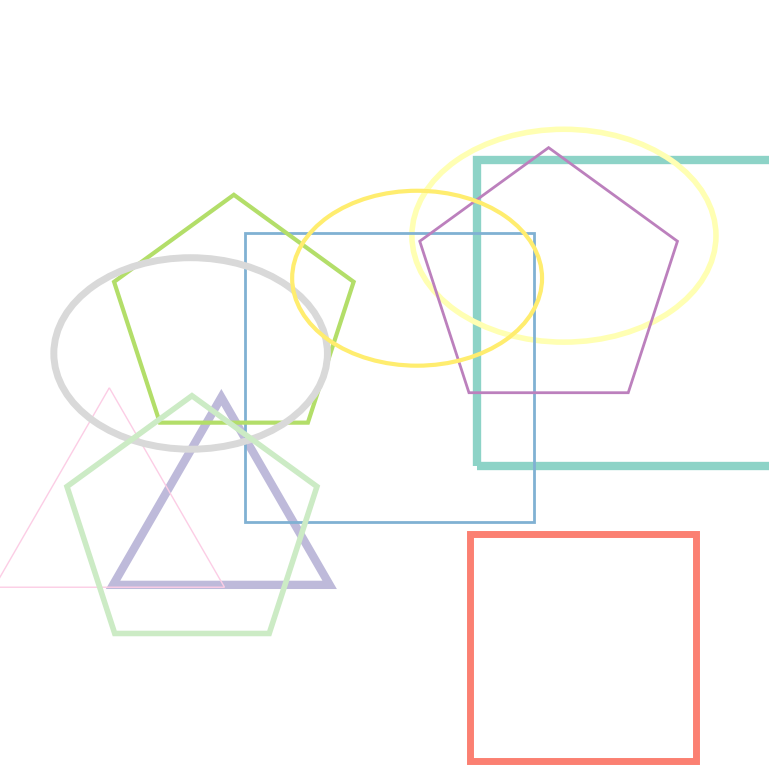[{"shape": "square", "thickness": 3, "radius": 0.99, "center": [0.818, 0.593]}, {"shape": "oval", "thickness": 2, "radius": 0.99, "center": [0.732, 0.694]}, {"shape": "triangle", "thickness": 3, "radius": 0.81, "center": [0.287, 0.322]}, {"shape": "square", "thickness": 2.5, "radius": 0.73, "center": [0.757, 0.159]}, {"shape": "square", "thickness": 1, "radius": 0.94, "center": [0.506, 0.51]}, {"shape": "pentagon", "thickness": 1.5, "radius": 0.82, "center": [0.304, 0.583]}, {"shape": "triangle", "thickness": 0.5, "radius": 0.86, "center": [0.142, 0.324]}, {"shape": "oval", "thickness": 2.5, "radius": 0.89, "center": [0.248, 0.541]}, {"shape": "pentagon", "thickness": 1, "radius": 0.88, "center": [0.712, 0.632]}, {"shape": "pentagon", "thickness": 2, "radius": 0.85, "center": [0.249, 0.315]}, {"shape": "oval", "thickness": 1.5, "radius": 0.81, "center": [0.542, 0.639]}]